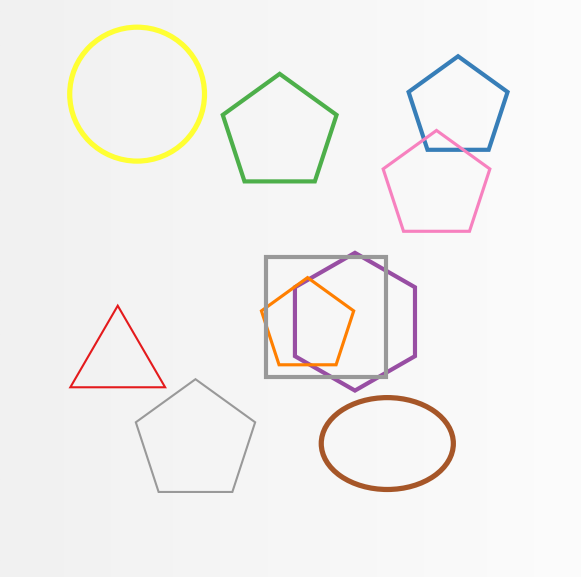[{"shape": "triangle", "thickness": 1, "radius": 0.47, "center": [0.203, 0.376]}, {"shape": "pentagon", "thickness": 2, "radius": 0.45, "center": [0.788, 0.812]}, {"shape": "pentagon", "thickness": 2, "radius": 0.51, "center": [0.481, 0.768]}, {"shape": "hexagon", "thickness": 2, "radius": 0.6, "center": [0.611, 0.442]}, {"shape": "pentagon", "thickness": 1.5, "radius": 0.42, "center": [0.529, 0.435]}, {"shape": "circle", "thickness": 2.5, "radius": 0.58, "center": [0.236, 0.836]}, {"shape": "oval", "thickness": 2.5, "radius": 0.57, "center": [0.666, 0.231]}, {"shape": "pentagon", "thickness": 1.5, "radius": 0.48, "center": [0.751, 0.677]}, {"shape": "square", "thickness": 2, "radius": 0.52, "center": [0.56, 0.45]}, {"shape": "pentagon", "thickness": 1, "radius": 0.54, "center": [0.336, 0.235]}]